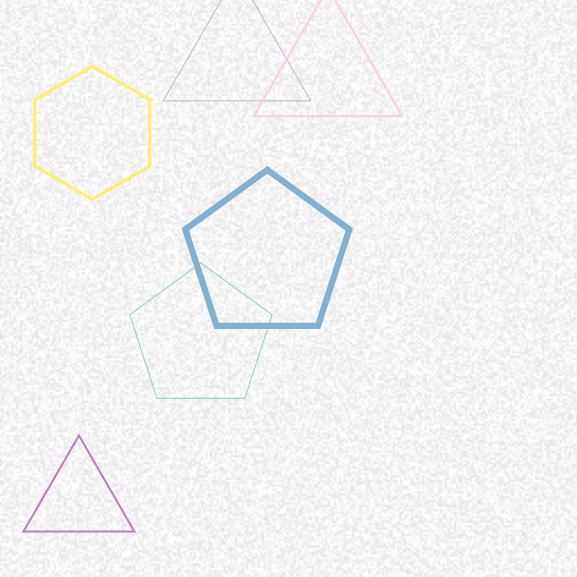[{"shape": "pentagon", "thickness": 0.5, "radius": 0.65, "center": [0.348, 0.414]}, {"shape": "triangle", "thickness": 0.5, "radius": 0.74, "center": [0.41, 0.898]}, {"shape": "pentagon", "thickness": 3, "radius": 0.75, "center": [0.463, 0.556]}, {"shape": "triangle", "thickness": 1, "radius": 0.74, "center": [0.568, 0.872]}, {"shape": "triangle", "thickness": 1, "radius": 0.55, "center": [0.137, 0.134]}, {"shape": "hexagon", "thickness": 1.5, "radius": 0.57, "center": [0.16, 0.769]}]